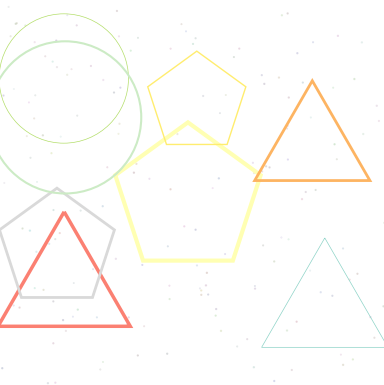[{"shape": "triangle", "thickness": 0.5, "radius": 0.95, "center": [0.844, 0.193]}, {"shape": "pentagon", "thickness": 3, "radius": 0.99, "center": [0.488, 0.484]}, {"shape": "triangle", "thickness": 2.5, "radius": 0.99, "center": [0.167, 0.252]}, {"shape": "triangle", "thickness": 2, "radius": 0.86, "center": [0.811, 0.617]}, {"shape": "circle", "thickness": 0.5, "radius": 0.84, "center": [0.166, 0.796]}, {"shape": "pentagon", "thickness": 2, "radius": 0.78, "center": [0.148, 0.354]}, {"shape": "circle", "thickness": 1.5, "radius": 0.99, "center": [0.169, 0.695]}, {"shape": "pentagon", "thickness": 1, "radius": 0.67, "center": [0.511, 0.733]}]